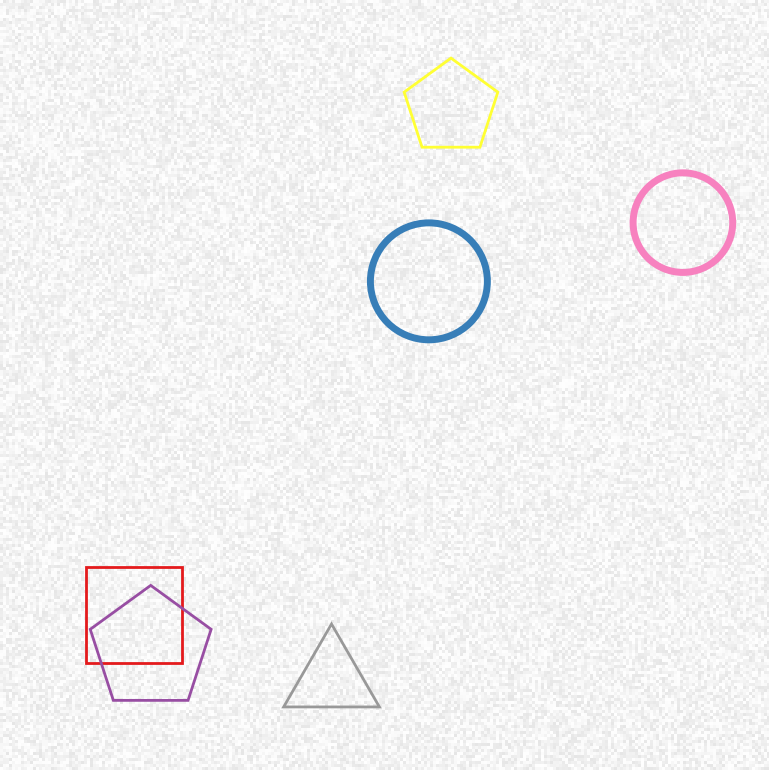[{"shape": "square", "thickness": 1, "radius": 0.31, "center": [0.174, 0.201]}, {"shape": "circle", "thickness": 2.5, "radius": 0.38, "center": [0.557, 0.635]}, {"shape": "pentagon", "thickness": 1, "radius": 0.41, "center": [0.196, 0.157]}, {"shape": "pentagon", "thickness": 1, "radius": 0.32, "center": [0.586, 0.861]}, {"shape": "circle", "thickness": 2.5, "radius": 0.32, "center": [0.887, 0.711]}, {"shape": "triangle", "thickness": 1, "radius": 0.36, "center": [0.431, 0.118]}]